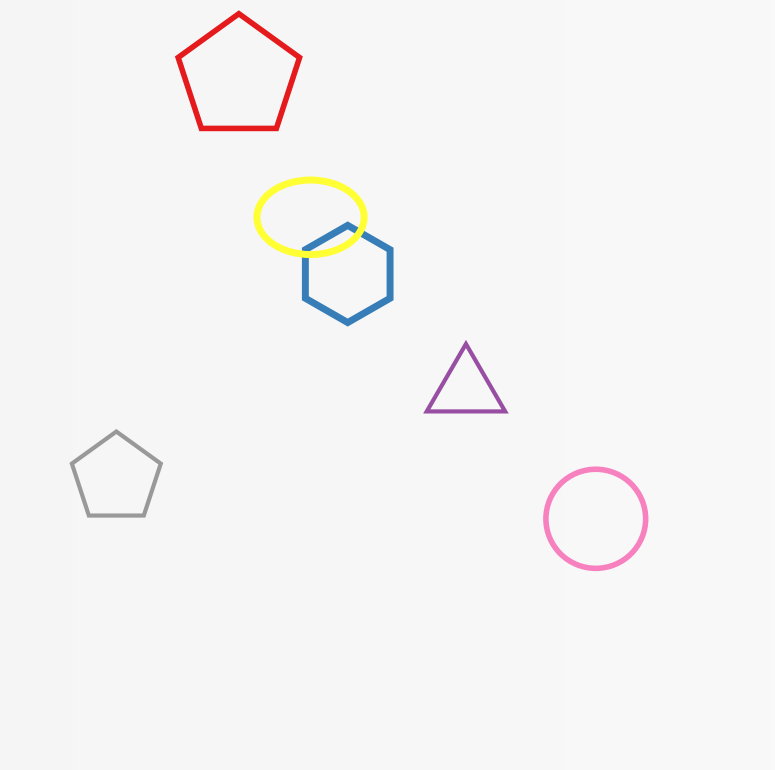[{"shape": "pentagon", "thickness": 2, "radius": 0.41, "center": [0.308, 0.9]}, {"shape": "hexagon", "thickness": 2.5, "radius": 0.32, "center": [0.449, 0.644]}, {"shape": "triangle", "thickness": 1.5, "radius": 0.29, "center": [0.601, 0.495]}, {"shape": "oval", "thickness": 2.5, "radius": 0.35, "center": [0.401, 0.718]}, {"shape": "circle", "thickness": 2, "radius": 0.32, "center": [0.769, 0.326]}, {"shape": "pentagon", "thickness": 1.5, "radius": 0.3, "center": [0.15, 0.379]}]